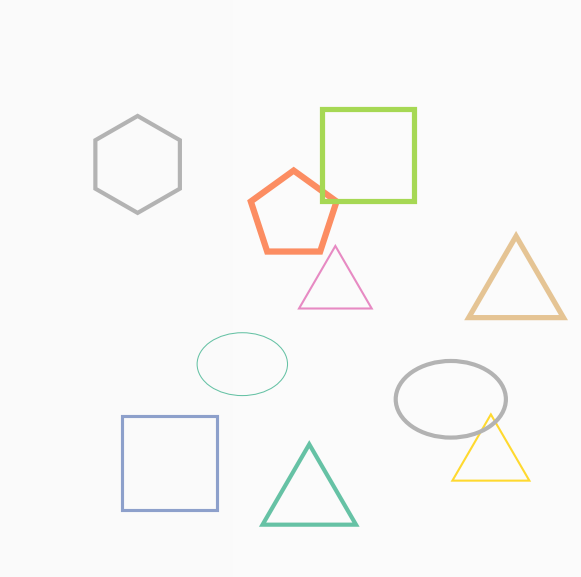[{"shape": "oval", "thickness": 0.5, "radius": 0.39, "center": [0.417, 0.369]}, {"shape": "triangle", "thickness": 2, "radius": 0.46, "center": [0.532, 0.137]}, {"shape": "pentagon", "thickness": 3, "radius": 0.39, "center": [0.505, 0.626]}, {"shape": "square", "thickness": 1.5, "radius": 0.41, "center": [0.291, 0.197]}, {"shape": "triangle", "thickness": 1, "radius": 0.36, "center": [0.577, 0.501]}, {"shape": "square", "thickness": 2.5, "radius": 0.4, "center": [0.633, 0.731]}, {"shape": "triangle", "thickness": 1, "radius": 0.38, "center": [0.845, 0.205]}, {"shape": "triangle", "thickness": 2.5, "radius": 0.47, "center": [0.888, 0.496]}, {"shape": "hexagon", "thickness": 2, "radius": 0.42, "center": [0.237, 0.714]}, {"shape": "oval", "thickness": 2, "radius": 0.47, "center": [0.776, 0.308]}]